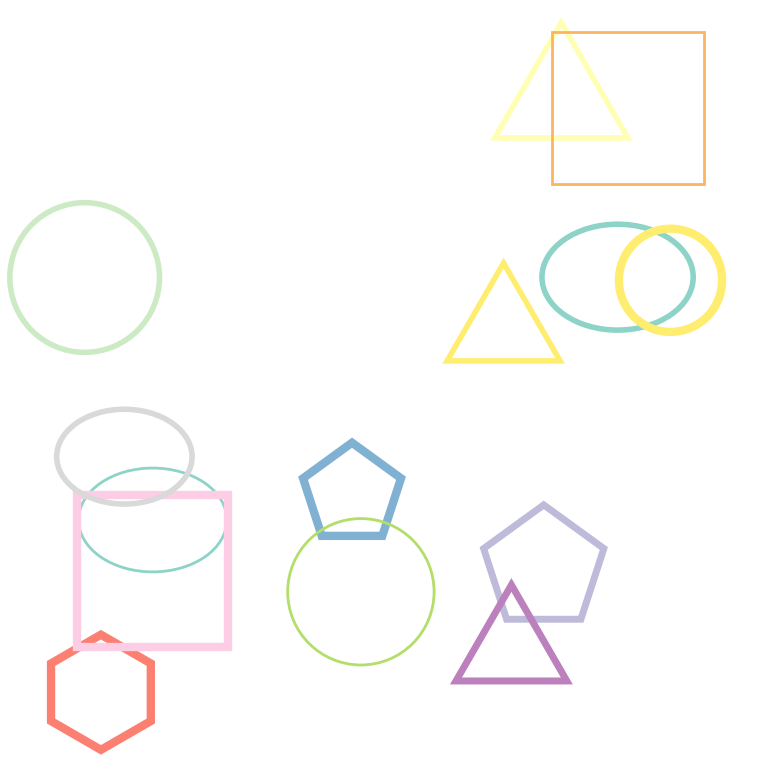[{"shape": "oval", "thickness": 2, "radius": 0.49, "center": [0.802, 0.64]}, {"shape": "oval", "thickness": 1, "radius": 0.48, "center": [0.198, 0.325]}, {"shape": "triangle", "thickness": 2, "radius": 0.5, "center": [0.729, 0.871]}, {"shape": "pentagon", "thickness": 2.5, "radius": 0.41, "center": [0.706, 0.262]}, {"shape": "hexagon", "thickness": 3, "radius": 0.37, "center": [0.131, 0.101]}, {"shape": "pentagon", "thickness": 3, "radius": 0.33, "center": [0.457, 0.358]}, {"shape": "square", "thickness": 1, "radius": 0.49, "center": [0.816, 0.86]}, {"shape": "circle", "thickness": 1, "radius": 0.48, "center": [0.469, 0.231]}, {"shape": "square", "thickness": 3, "radius": 0.49, "center": [0.198, 0.258]}, {"shape": "oval", "thickness": 2, "radius": 0.44, "center": [0.162, 0.407]}, {"shape": "triangle", "thickness": 2.5, "radius": 0.42, "center": [0.664, 0.157]}, {"shape": "circle", "thickness": 2, "radius": 0.49, "center": [0.11, 0.64]}, {"shape": "triangle", "thickness": 2, "radius": 0.42, "center": [0.654, 0.574]}, {"shape": "circle", "thickness": 3, "radius": 0.34, "center": [0.871, 0.636]}]